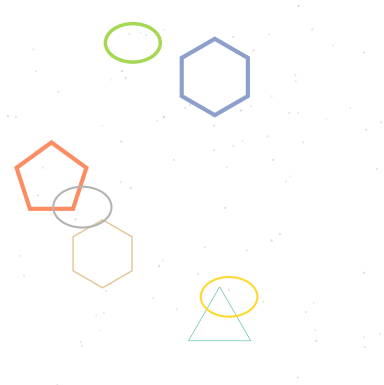[{"shape": "triangle", "thickness": 0.5, "radius": 0.47, "center": [0.571, 0.162]}, {"shape": "pentagon", "thickness": 3, "radius": 0.48, "center": [0.134, 0.535]}, {"shape": "hexagon", "thickness": 3, "radius": 0.5, "center": [0.558, 0.8]}, {"shape": "oval", "thickness": 2.5, "radius": 0.36, "center": [0.345, 0.889]}, {"shape": "oval", "thickness": 1.5, "radius": 0.37, "center": [0.595, 0.229]}, {"shape": "hexagon", "thickness": 1, "radius": 0.44, "center": [0.266, 0.341]}, {"shape": "oval", "thickness": 1.5, "radius": 0.38, "center": [0.214, 0.462]}]